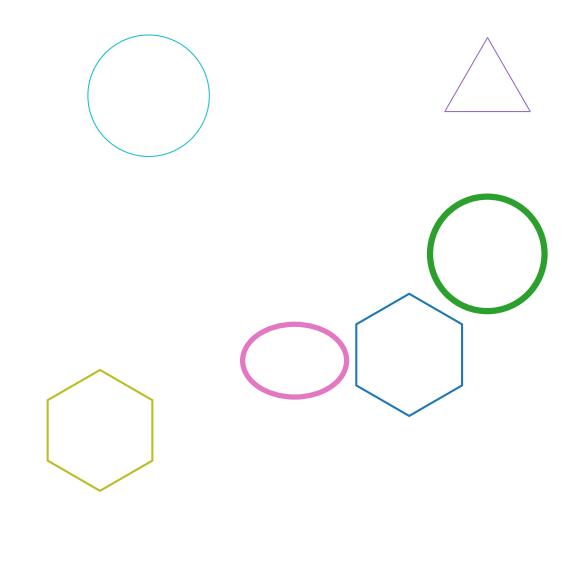[{"shape": "hexagon", "thickness": 1, "radius": 0.53, "center": [0.709, 0.385]}, {"shape": "circle", "thickness": 3, "radius": 0.5, "center": [0.844, 0.56]}, {"shape": "triangle", "thickness": 0.5, "radius": 0.43, "center": [0.844, 0.849]}, {"shape": "oval", "thickness": 2.5, "radius": 0.45, "center": [0.51, 0.375]}, {"shape": "hexagon", "thickness": 1, "radius": 0.52, "center": [0.173, 0.254]}, {"shape": "circle", "thickness": 0.5, "radius": 0.53, "center": [0.257, 0.833]}]